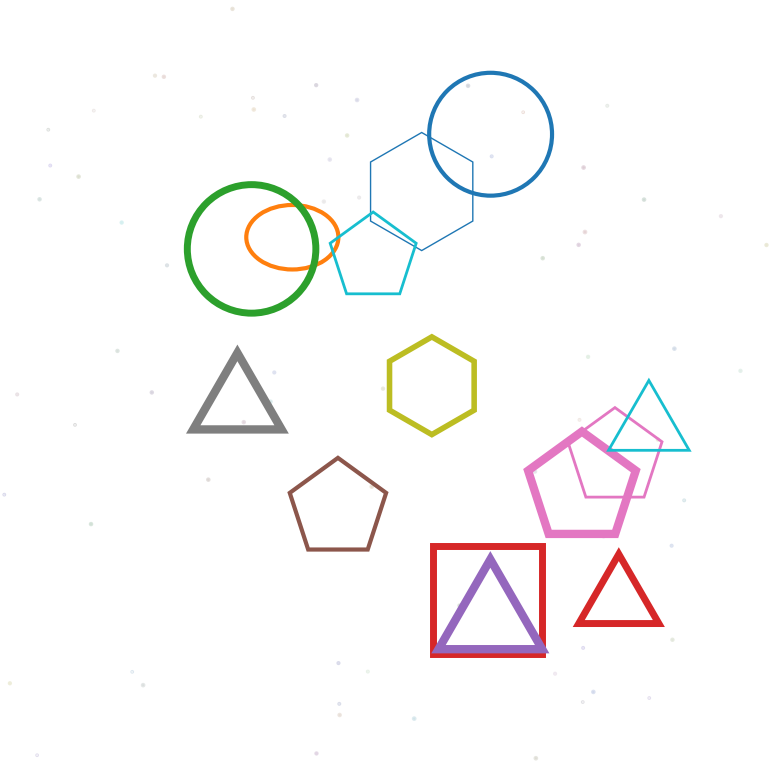[{"shape": "hexagon", "thickness": 0.5, "radius": 0.38, "center": [0.548, 0.751]}, {"shape": "circle", "thickness": 1.5, "radius": 0.4, "center": [0.637, 0.826]}, {"shape": "oval", "thickness": 1.5, "radius": 0.3, "center": [0.38, 0.692]}, {"shape": "circle", "thickness": 2.5, "radius": 0.42, "center": [0.327, 0.677]}, {"shape": "triangle", "thickness": 2.5, "radius": 0.3, "center": [0.804, 0.22]}, {"shape": "square", "thickness": 2.5, "radius": 0.35, "center": [0.633, 0.221]}, {"shape": "triangle", "thickness": 3, "radius": 0.39, "center": [0.637, 0.196]}, {"shape": "pentagon", "thickness": 1.5, "radius": 0.33, "center": [0.439, 0.34]}, {"shape": "pentagon", "thickness": 3, "radius": 0.37, "center": [0.756, 0.366]}, {"shape": "pentagon", "thickness": 1, "radius": 0.32, "center": [0.799, 0.406]}, {"shape": "triangle", "thickness": 3, "radius": 0.33, "center": [0.308, 0.475]}, {"shape": "hexagon", "thickness": 2, "radius": 0.32, "center": [0.561, 0.499]}, {"shape": "pentagon", "thickness": 1, "radius": 0.29, "center": [0.485, 0.666]}, {"shape": "triangle", "thickness": 1, "radius": 0.3, "center": [0.843, 0.445]}]